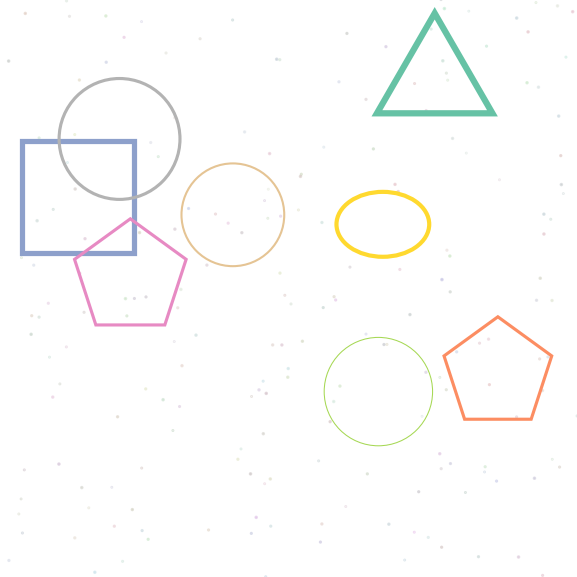[{"shape": "triangle", "thickness": 3, "radius": 0.58, "center": [0.753, 0.861]}, {"shape": "pentagon", "thickness": 1.5, "radius": 0.49, "center": [0.862, 0.353]}, {"shape": "square", "thickness": 2.5, "radius": 0.48, "center": [0.135, 0.658]}, {"shape": "pentagon", "thickness": 1.5, "radius": 0.51, "center": [0.226, 0.519]}, {"shape": "circle", "thickness": 0.5, "radius": 0.47, "center": [0.655, 0.321]}, {"shape": "oval", "thickness": 2, "radius": 0.4, "center": [0.663, 0.611]}, {"shape": "circle", "thickness": 1, "radius": 0.44, "center": [0.403, 0.627]}, {"shape": "circle", "thickness": 1.5, "radius": 0.52, "center": [0.207, 0.759]}]